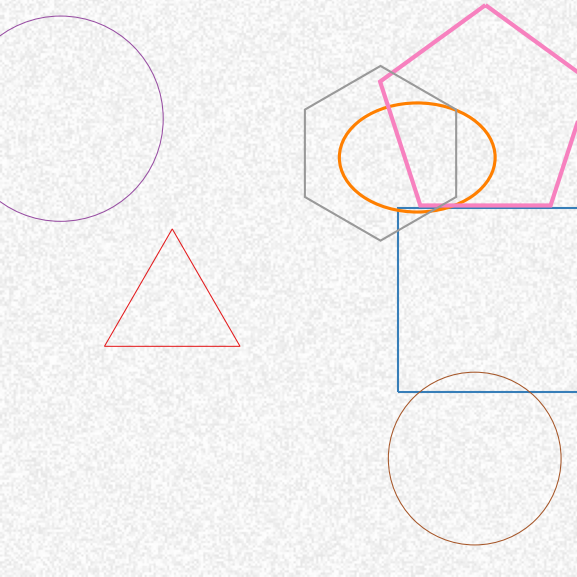[{"shape": "triangle", "thickness": 0.5, "radius": 0.68, "center": [0.298, 0.467]}, {"shape": "square", "thickness": 1, "radius": 0.8, "center": [0.849, 0.479]}, {"shape": "circle", "thickness": 0.5, "radius": 0.89, "center": [0.105, 0.794]}, {"shape": "oval", "thickness": 1.5, "radius": 0.67, "center": [0.722, 0.726]}, {"shape": "circle", "thickness": 0.5, "radius": 0.75, "center": [0.822, 0.205]}, {"shape": "pentagon", "thickness": 2, "radius": 0.96, "center": [0.841, 0.799]}, {"shape": "hexagon", "thickness": 1, "radius": 0.76, "center": [0.659, 0.734]}]